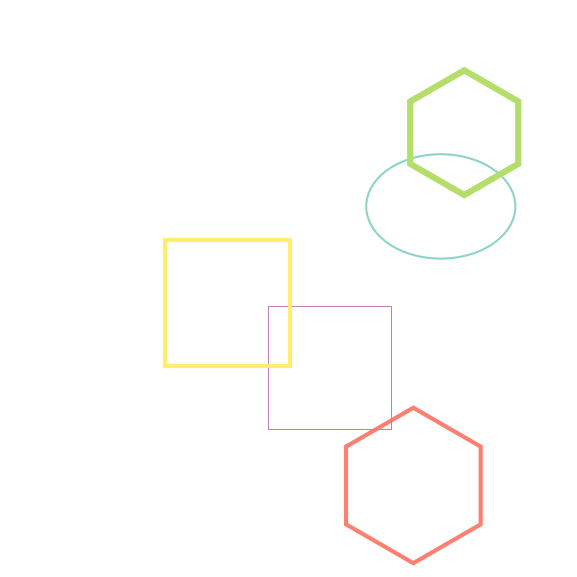[{"shape": "oval", "thickness": 1, "radius": 0.65, "center": [0.763, 0.642]}, {"shape": "hexagon", "thickness": 2, "radius": 0.67, "center": [0.716, 0.159]}, {"shape": "hexagon", "thickness": 3, "radius": 0.54, "center": [0.804, 0.769]}, {"shape": "square", "thickness": 0.5, "radius": 0.53, "center": [0.571, 0.363]}, {"shape": "square", "thickness": 2, "radius": 0.54, "center": [0.394, 0.475]}]